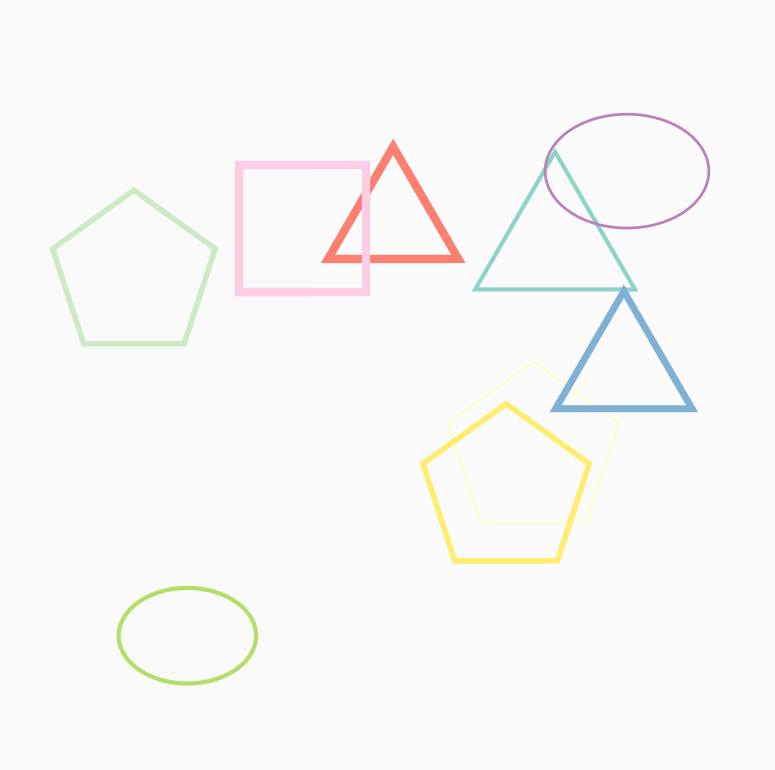[{"shape": "triangle", "thickness": 1.5, "radius": 0.6, "center": [0.716, 0.684]}, {"shape": "pentagon", "thickness": 0.5, "radius": 0.58, "center": [0.688, 0.415]}, {"shape": "triangle", "thickness": 3, "radius": 0.49, "center": [0.507, 0.712]}, {"shape": "triangle", "thickness": 2.5, "radius": 0.51, "center": [0.805, 0.52]}, {"shape": "oval", "thickness": 1.5, "radius": 0.44, "center": [0.242, 0.174]}, {"shape": "square", "thickness": 3, "radius": 0.41, "center": [0.39, 0.703]}, {"shape": "oval", "thickness": 1, "radius": 0.53, "center": [0.809, 0.778]}, {"shape": "pentagon", "thickness": 2, "radius": 0.55, "center": [0.173, 0.643]}, {"shape": "pentagon", "thickness": 2, "radius": 0.56, "center": [0.653, 0.363]}]